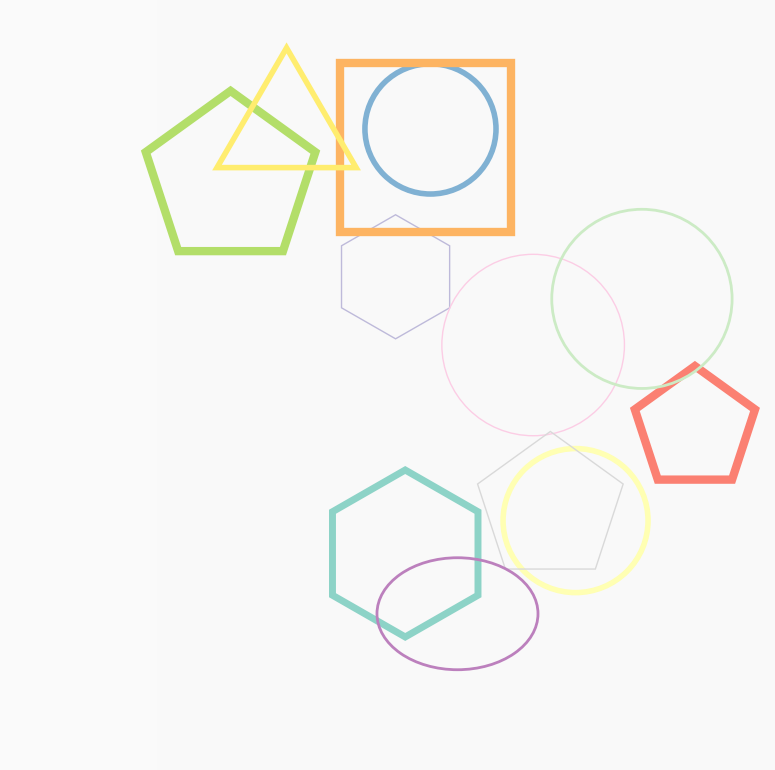[{"shape": "hexagon", "thickness": 2.5, "radius": 0.54, "center": [0.523, 0.281]}, {"shape": "circle", "thickness": 2, "radius": 0.47, "center": [0.743, 0.324]}, {"shape": "hexagon", "thickness": 0.5, "radius": 0.4, "center": [0.51, 0.641]}, {"shape": "pentagon", "thickness": 3, "radius": 0.41, "center": [0.897, 0.443]}, {"shape": "circle", "thickness": 2, "radius": 0.42, "center": [0.555, 0.833]}, {"shape": "square", "thickness": 3, "radius": 0.55, "center": [0.549, 0.808]}, {"shape": "pentagon", "thickness": 3, "radius": 0.58, "center": [0.297, 0.767]}, {"shape": "circle", "thickness": 0.5, "radius": 0.59, "center": [0.688, 0.552]}, {"shape": "pentagon", "thickness": 0.5, "radius": 0.49, "center": [0.71, 0.341]}, {"shape": "oval", "thickness": 1, "radius": 0.52, "center": [0.59, 0.203]}, {"shape": "circle", "thickness": 1, "radius": 0.58, "center": [0.828, 0.612]}, {"shape": "triangle", "thickness": 2, "radius": 0.52, "center": [0.37, 0.834]}]